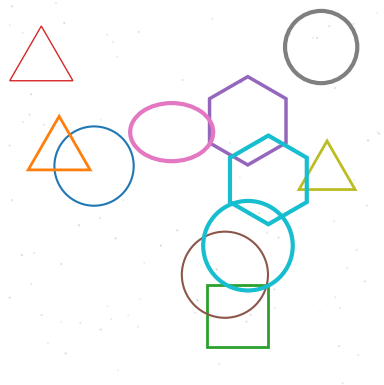[{"shape": "circle", "thickness": 1.5, "radius": 0.51, "center": [0.244, 0.569]}, {"shape": "triangle", "thickness": 2, "radius": 0.46, "center": [0.154, 0.605]}, {"shape": "square", "thickness": 2, "radius": 0.4, "center": [0.617, 0.179]}, {"shape": "triangle", "thickness": 1, "radius": 0.47, "center": [0.107, 0.838]}, {"shape": "hexagon", "thickness": 2.5, "radius": 0.57, "center": [0.644, 0.686]}, {"shape": "circle", "thickness": 1.5, "radius": 0.56, "center": [0.584, 0.286]}, {"shape": "oval", "thickness": 3, "radius": 0.54, "center": [0.446, 0.657]}, {"shape": "circle", "thickness": 3, "radius": 0.47, "center": [0.834, 0.878]}, {"shape": "triangle", "thickness": 2, "radius": 0.42, "center": [0.849, 0.55]}, {"shape": "circle", "thickness": 3, "radius": 0.58, "center": [0.644, 0.362]}, {"shape": "hexagon", "thickness": 3, "radius": 0.58, "center": [0.697, 0.533]}]